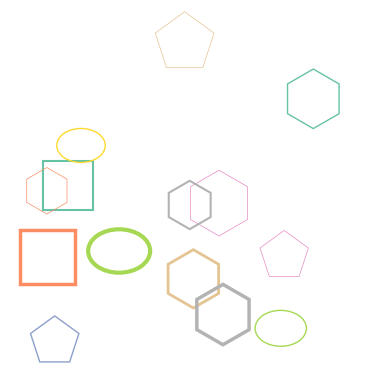[{"shape": "hexagon", "thickness": 1, "radius": 0.39, "center": [0.814, 0.743]}, {"shape": "square", "thickness": 1.5, "radius": 0.32, "center": [0.176, 0.518]}, {"shape": "square", "thickness": 2.5, "radius": 0.36, "center": [0.123, 0.332]}, {"shape": "hexagon", "thickness": 0.5, "radius": 0.3, "center": [0.122, 0.505]}, {"shape": "pentagon", "thickness": 1, "radius": 0.33, "center": [0.142, 0.113]}, {"shape": "pentagon", "thickness": 0.5, "radius": 0.33, "center": [0.738, 0.335]}, {"shape": "hexagon", "thickness": 0.5, "radius": 0.43, "center": [0.569, 0.473]}, {"shape": "oval", "thickness": 1, "radius": 0.33, "center": [0.729, 0.147]}, {"shape": "oval", "thickness": 3, "radius": 0.4, "center": [0.309, 0.348]}, {"shape": "oval", "thickness": 1, "radius": 0.32, "center": [0.21, 0.622]}, {"shape": "pentagon", "thickness": 0.5, "radius": 0.4, "center": [0.48, 0.889]}, {"shape": "hexagon", "thickness": 2, "radius": 0.38, "center": [0.502, 0.276]}, {"shape": "hexagon", "thickness": 1.5, "radius": 0.31, "center": [0.493, 0.468]}, {"shape": "hexagon", "thickness": 2.5, "radius": 0.39, "center": [0.579, 0.183]}]